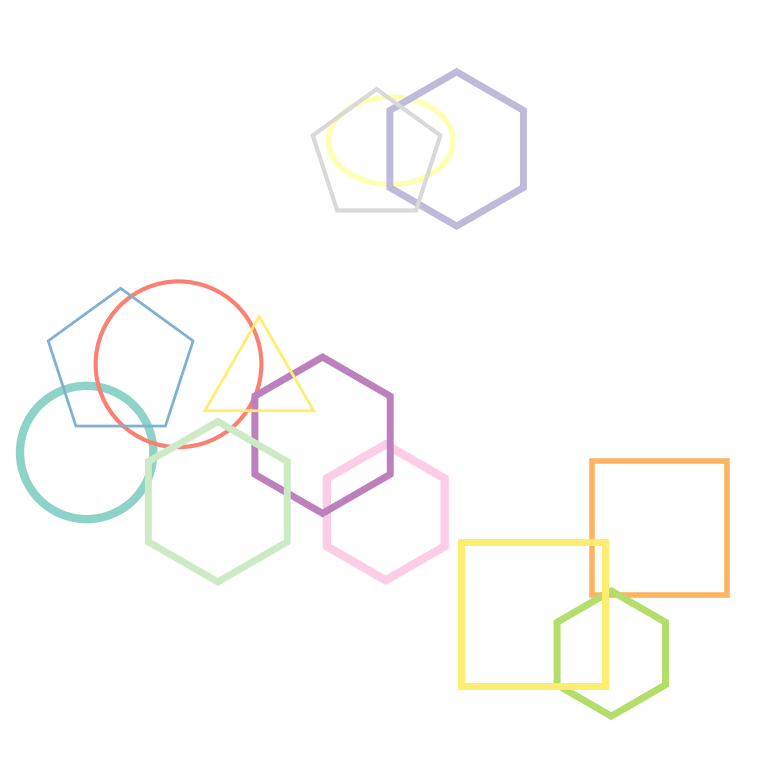[{"shape": "circle", "thickness": 3, "radius": 0.43, "center": [0.113, 0.412]}, {"shape": "oval", "thickness": 2, "radius": 0.41, "center": [0.508, 0.817]}, {"shape": "hexagon", "thickness": 2.5, "radius": 0.5, "center": [0.593, 0.807]}, {"shape": "circle", "thickness": 1.5, "radius": 0.54, "center": [0.232, 0.527]}, {"shape": "pentagon", "thickness": 1, "radius": 0.49, "center": [0.157, 0.527]}, {"shape": "square", "thickness": 2, "radius": 0.44, "center": [0.856, 0.314]}, {"shape": "hexagon", "thickness": 2.5, "radius": 0.41, "center": [0.794, 0.151]}, {"shape": "hexagon", "thickness": 3, "radius": 0.44, "center": [0.501, 0.335]}, {"shape": "pentagon", "thickness": 1.5, "radius": 0.44, "center": [0.489, 0.797]}, {"shape": "hexagon", "thickness": 2.5, "radius": 0.51, "center": [0.419, 0.435]}, {"shape": "hexagon", "thickness": 2.5, "radius": 0.52, "center": [0.283, 0.348]}, {"shape": "square", "thickness": 2.5, "radius": 0.47, "center": [0.692, 0.202]}, {"shape": "triangle", "thickness": 1, "radius": 0.41, "center": [0.337, 0.507]}]